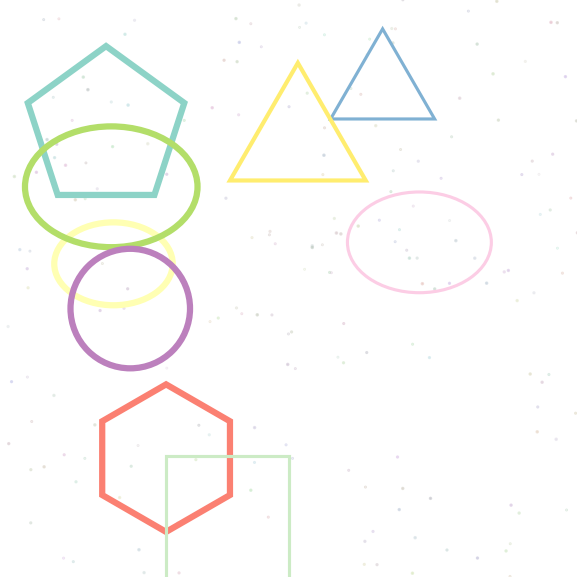[{"shape": "pentagon", "thickness": 3, "radius": 0.71, "center": [0.184, 0.777]}, {"shape": "oval", "thickness": 3, "radius": 0.51, "center": [0.196, 0.542]}, {"shape": "hexagon", "thickness": 3, "radius": 0.64, "center": [0.288, 0.206]}, {"shape": "triangle", "thickness": 1.5, "radius": 0.52, "center": [0.663, 0.845]}, {"shape": "oval", "thickness": 3, "radius": 0.75, "center": [0.193, 0.676]}, {"shape": "oval", "thickness": 1.5, "radius": 0.62, "center": [0.726, 0.579]}, {"shape": "circle", "thickness": 3, "radius": 0.52, "center": [0.226, 0.465]}, {"shape": "square", "thickness": 1.5, "radius": 0.53, "center": [0.394, 0.103]}, {"shape": "triangle", "thickness": 2, "radius": 0.68, "center": [0.516, 0.754]}]